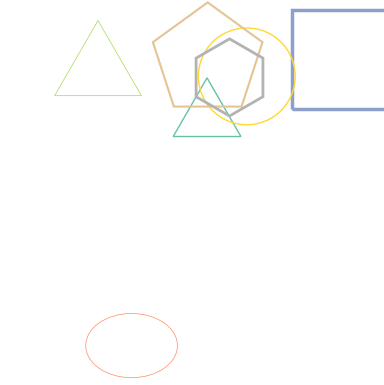[{"shape": "triangle", "thickness": 1, "radius": 0.51, "center": [0.538, 0.696]}, {"shape": "oval", "thickness": 0.5, "radius": 0.6, "center": [0.342, 0.102]}, {"shape": "square", "thickness": 2.5, "radius": 0.64, "center": [0.885, 0.845]}, {"shape": "triangle", "thickness": 0.5, "radius": 0.65, "center": [0.255, 0.817]}, {"shape": "circle", "thickness": 1, "radius": 0.63, "center": [0.641, 0.802]}, {"shape": "pentagon", "thickness": 1.5, "radius": 0.75, "center": [0.539, 0.844]}, {"shape": "hexagon", "thickness": 2, "radius": 0.5, "center": [0.596, 0.799]}]